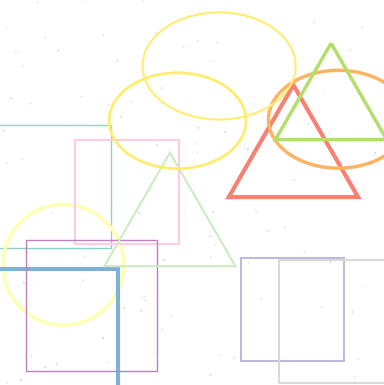[{"shape": "square", "thickness": 1, "radius": 0.8, "center": [0.129, 0.516]}, {"shape": "circle", "thickness": 2.5, "radius": 0.78, "center": [0.164, 0.312]}, {"shape": "square", "thickness": 1.5, "radius": 0.67, "center": [0.759, 0.197]}, {"shape": "triangle", "thickness": 3, "radius": 0.97, "center": [0.762, 0.585]}, {"shape": "square", "thickness": 3, "radius": 0.79, "center": [0.149, 0.144]}, {"shape": "oval", "thickness": 2.5, "radius": 0.91, "center": [0.879, 0.69]}, {"shape": "triangle", "thickness": 2.5, "radius": 0.83, "center": [0.86, 0.721]}, {"shape": "square", "thickness": 1.5, "radius": 0.68, "center": [0.33, 0.501]}, {"shape": "square", "thickness": 1.5, "radius": 0.8, "center": [0.884, 0.165]}, {"shape": "square", "thickness": 1, "radius": 0.85, "center": [0.238, 0.206]}, {"shape": "triangle", "thickness": 1.5, "radius": 0.98, "center": [0.441, 0.407]}, {"shape": "oval", "thickness": 1.5, "radius": 0.99, "center": [0.569, 0.829]}, {"shape": "oval", "thickness": 2, "radius": 0.89, "center": [0.461, 0.687]}]